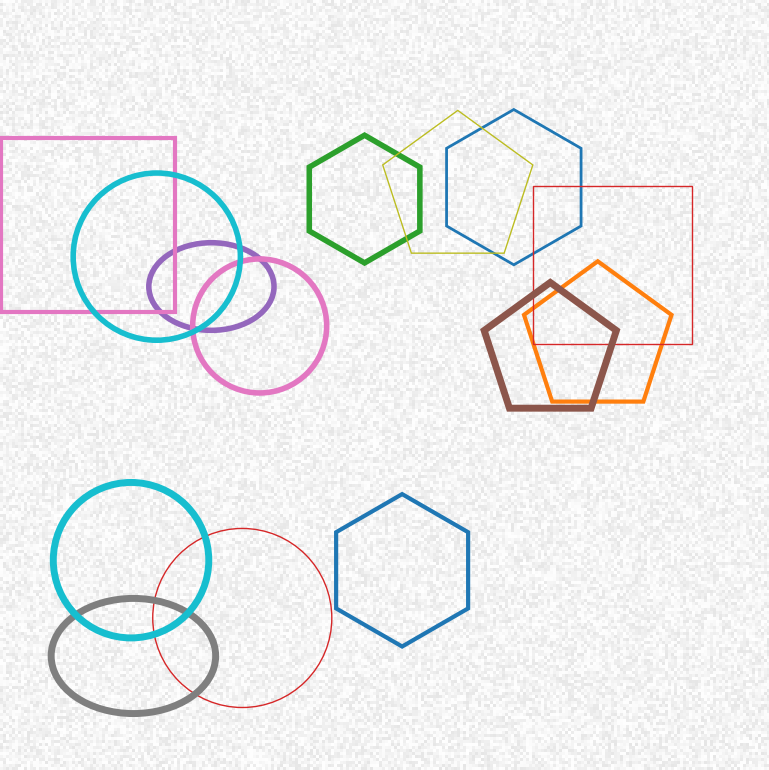[{"shape": "hexagon", "thickness": 1.5, "radius": 0.49, "center": [0.522, 0.259]}, {"shape": "hexagon", "thickness": 1, "radius": 0.5, "center": [0.667, 0.757]}, {"shape": "pentagon", "thickness": 1.5, "radius": 0.5, "center": [0.776, 0.56]}, {"shape": "hexagon", "thickness": 2, "radius": 0.41, "center": [0.473, 0.741]}, {"shape": "square", "thickness": 0.5, "radius": 0.51, "center": [0.796, 0.656]}, {"shape": "circle", "thickness": 0.5, "radius": 0.58, "center": [0.315, 0.197]}, {"shape": "oval", "thickness": 2, "radius": 0.41, "center": [0.275, 0.628]}, {"shape": "pentagon", "thickness": 2.5, "radius": 0.45, "center": [0.715, 0.543]}, {"shape": "square", "thickness": 1.5, "radius": 0.57, "center": [0.115, 0.708]}, {"shape": "circle", "thickness": 2, "radius": 0.44, "center": [0.337, 0.577]}, {"shape": "oval", "thickness": 2.5, "radius": 0.53, "center": [0.173, 0.148]}, {"shape": "pentagon", "thickness": 0.5, "radius": 0.51, "center": [0.595, 0.754]}, {"shape": "circle", "thickness": 2.5, "radius": 0.5, "center": [0.17, 0.272]}, {"shape": "circle", "thickness": 2, "radius": 0.54, "center": [0.204, 0.667]}]